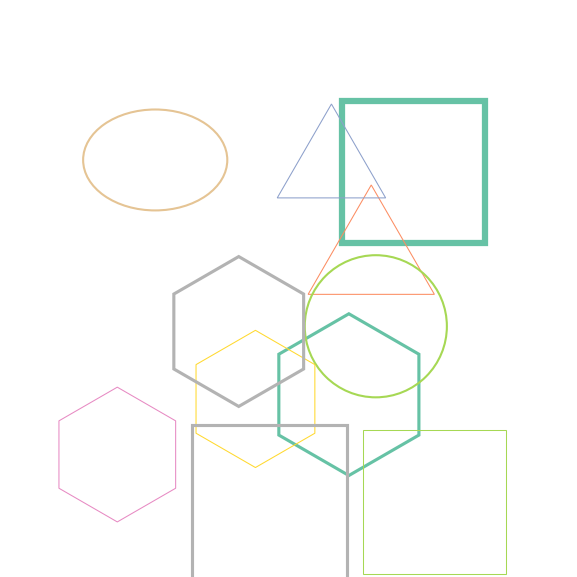[{"shape": "square", "thickness": 3, "radius": 0.62, "center": [0.716, 0.701]}, {"shape": "hexagon", "thickness": 1.5, "radius": 0.7, "center": [0.604, 0.316]}, {"shape": "triangle", "thickness": 0.5, "radius": 0.63, "center": [0.643, 0.553]}, {"shape": "triangle", "thickness": 0.5, "radius": 0.54, "center": [0.574, 0.711]}, {"shape": "hexagon", "thickness": 0.5, "radius": 0.58, "center": [0.203, 0.212]}, {"shape": "square", "thickness": 0.5, "radius": 0.62, "center": [0.752, 0.129]}, {"shape": "circle", "thickness": 1, "radius": 0.62, "center": [0.651, 0.434]}, {"shape": "hexagon", "thickness": 0.5, "radius": 0.59, "center": [0.442, 0.308]}, {"shape": "oval", "thickness": 1, "radius": 0.62, "center": [0.269, 0.722]}, {"shape": "hexagon", "thickness": 1.5, "radius": 0.65, "center": [0.413, 0.425]}, {"shape": "square", "thickness": 1.5, "radius": 0.67, "center": [0.467, 0.13]}]